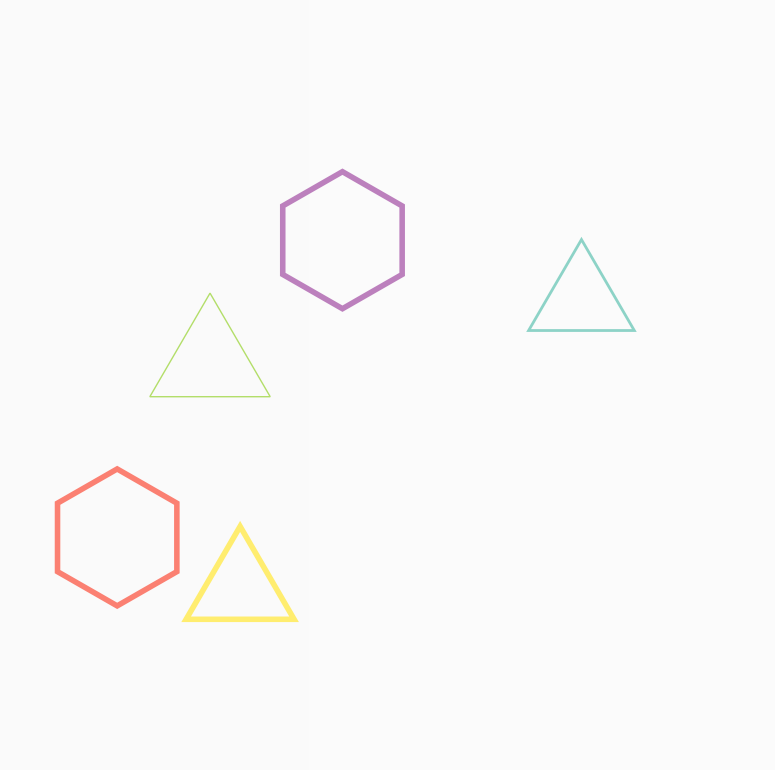[{"shape": "triangle", "thickness": 1, "radius": 0.39, "center": [0.75, 0.61]}, {"shape": "hexagon", "thickness": 2, "radius": 0.44, "center": [0.151, 0.302]}, {"shape": "triangle", "thickness": 0.5, "radius": 0.45, "center": [0.271, 0.53]}, {"shape": "hexagon", "thickness": 2, "radius": 0.44, "center": [0.442, 0.688]}, {"shape": "triangle", "thickness": 2, "radius": 0.4, "center": [0.31, 0.236]}]